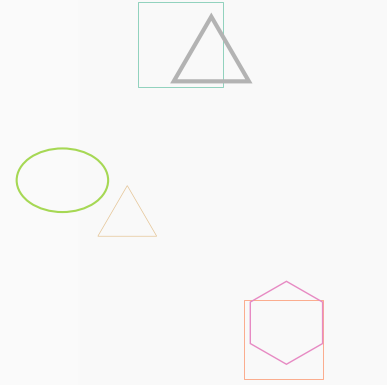[{"shape": "square", "thickness": 0.5, "radius": 0.55, "center": [0.466, 0.884]}, {"shape": "square", "thickness": 0.5, "radius": 0.51, "center": [0.73, 0.118]}, {"shape": "hexagon", "thickness": 1, "radius": 0.54, "center": [0.739, 0.162]}, {"shape": "oval", "thickness": 1.5, "radius": 0.59, "center": [0.161, 0.532]}, {"shape": "triangle", "thickness": 0.5, "radius": 0.44, "center": [0.328, 0.43]}, {"shape": "triangle", "thickness": 3, "radius": 0.56, "center": [0.545, 0.845]}]